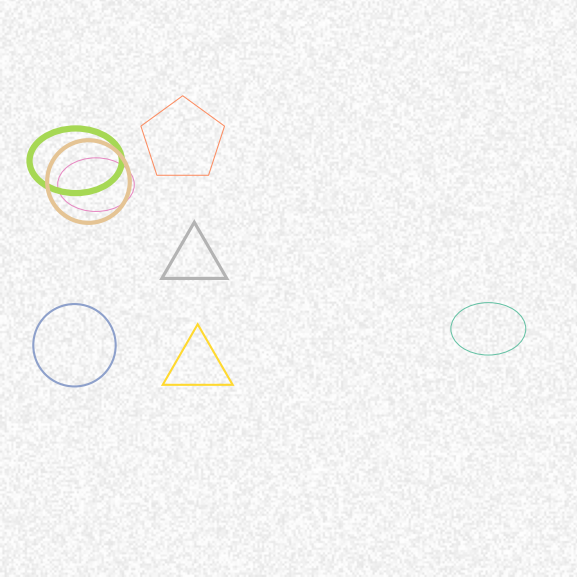[{"shape": "oval", "thickness": 0.5, "radius": 0.32, "center": [0.846, 0.43]}, {"shape": "pentagon", "thickness": 0.5, "radius": 0.38, "center": [0.316, 0.757]}, {"shape": "circle", "thickness": 1, "radius": 0.36, "center": [0.129, 0.401]}, {"shape": "oval", "thickness": 0.5, "radius": 0.33, "center": [0.166, 0.679]}, {"shape": "oval", "thickness": 3, "radius": 0.4, "center": [0.131, 0.721]}, {"shape": "triangle", "thickness": 1, "radius": 0.35, "center": [0.342, 0.368]}, {"shape": "circle", "thickness": 2, "radius": 0.36, "center": [0.153, 0.685]}, {"shape": "triangle", "thickness": 1.5, "radius": 0.32, "center": [0.336, 0.549]}]